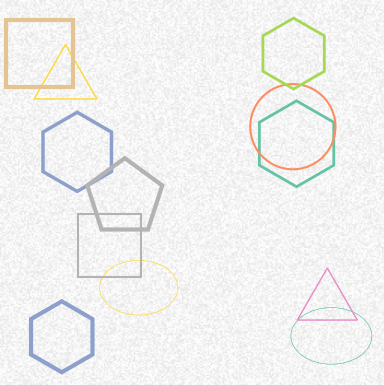[{"shape": "oval", "thickness": 0.5, "radius": 0.53, "center": [0.861, 0.127]}, {"shape": "hexagon", "thickness": 2, "radius": 0.56, "center": [0.77, 0.627]}, {"shape": "circle", "thickness": 1.5, "radius": 0.55, "center": [0.761, 0.671]}, {"shape": "hexagon", "thickness": 2.5, "radius": 0.51, "center": [0.201, 0.606]}, {"shape": "hexagon", "thickness": 3, "radius": 0.46, "center": [0.16, 0.125]}, {"shape": "triangle", "thickness": 1, "radius": 0.45, "center": [0.85, 0.214]}, {"shape": "hexagon", "thickness": 2, "radius": 0.46, "center": [0.763, 0.861]}, {"shape": "oval", "thickness": 0.5, "radius": 0.51, "center": [0.36, 0.253]}, {"shape": "triangle", "thickness": 1, "radius": 0.47, "center": [0.17, 0.79]}, {"shape": "square", "thickness": 3, "radius": 0.44, "center": [0.103, 0.862]}, {"shape": "square", "thickness": 1.5, "radius": 0.41, "center": [0.285, 0.362]}, {"shape": "pentagon", "thickness": 3, "radius": 0.51, "center": [0.324, 0.487]}]